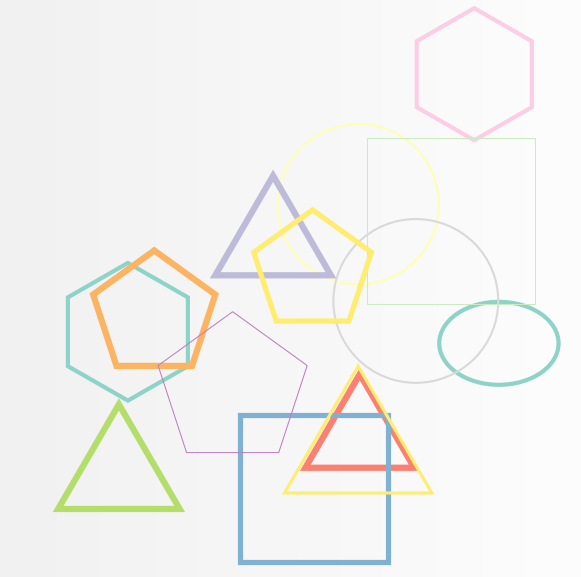[{"shape": "hexagon", "thickness": 2, "radius": 0.6, "center": [0.22, 0.425]}, {"shape": "oval", "thickness": 2, "radius": 0.51, "center": [0.858, 0.405]}, {"shape": "circle", "thickness": 1, "radius": 0.69, "center": [0.616, 0.646]}, {"shape": "triangle", "thickness": 3, "radius": 0.57, "center": [0.47, 0.58]}, {"shape": "triangle", "thickness": 3, "radius": 0.54, "center": [0.619, 0.243]}, {"shape": "square", "thickness": 2.5, "radius": 0.64, "center": [0.54, 0.153]}, {"shape": "pentagon", "thickness": 3, "radius": 0.55, "center": [0.265, 0.455]}, {"shape": "triangle", "thickness": 3, "radius": 0.6, "center": [0.205, 0.178]}, {"shape": "hexagon", "thickness": 2, "radius": 0.57, "center": [0.816, 0.871]}, {"shape": "circle", "thickness": 1, "radius": 0.71, "center": [0.715, 0.478]}, {"shape": "pentagon", "thickness": 0.5, "radius": 0.67, "center": [0.4, 0.325]}, {"shape": "square", "thickness": 0.5, "radius": 0.72, "center": [0.776, 0.617]}, {"shape": "triangle", "thickness": 1.5, "radius": 0.73, "center": [0.616, 0.219]}, {"shape": "pentagon", "thickness": 2.5, "radius": 0.53, "center": [0.538, 0.529]}]